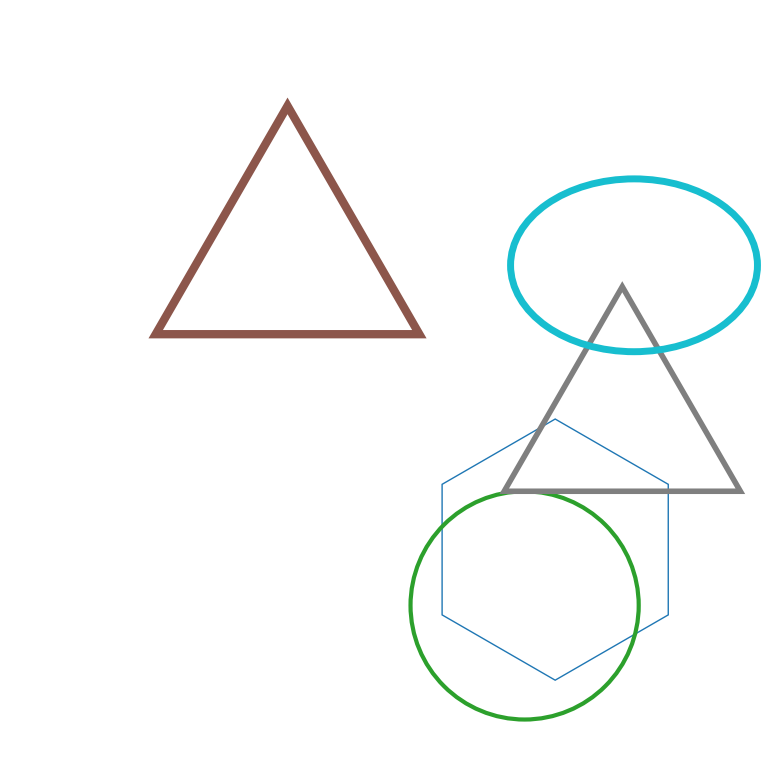[{"shape": "hexagon", "thickness": 0.5, "radius": 0.85, "center": [0.721, 0.286]}, {"shape": "circle", "thickness": 1.5, "radius": 0.74, "center": [0.681, 0.214]}, {"shape": "triangle", "thickness": 3, "radius": 0.99, "center": [0.373, 0.665]}, {"shape": "triangle", "thickness": 2, "radius": 0.89, "center": [0.808, 0.451]}, {"shape": "oval", "thickness": 2.5, "radius": 0.8, "center": [0.823, 0.655]}]